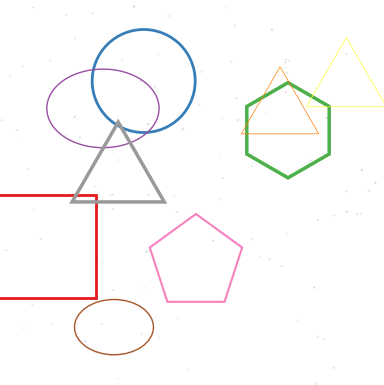[{"shape": "square", "thickness": 2, "radius": 0.67, "center": [0.115, 0.36]}, {"shape": "circle", "thickness": 2, "radius": 0.67, "center": [0.373, 0.79]}, {"shape": "hexagon", "thickness": 2.5, "radius": 0.62, "center": [0.748, 0.662]}, {"shape": "oval", "thickness": 1, "radius": 0.73, "center": [0.267, 0.718]}, {"shape": "triangle", "thickness": 0.5, "radius": 0.58, "center": [0.727, 0.71]}, {"shape": "triangle", "thickness": 0.5, "radius": 0.6, "center": [0.9, 0.783]}, {"shape": "oval", "thickness": 1, "radius": 0.51, "center": [0.296, 0.15]}, {"shape": "pentagon", "thickness": 1.5, "radius": 0.63, "center": [0.509, 0.318]}, {"shape": "triangle", "thickness": 2.5, "radius": 0.69, "center": [0.307, 0.545]}]